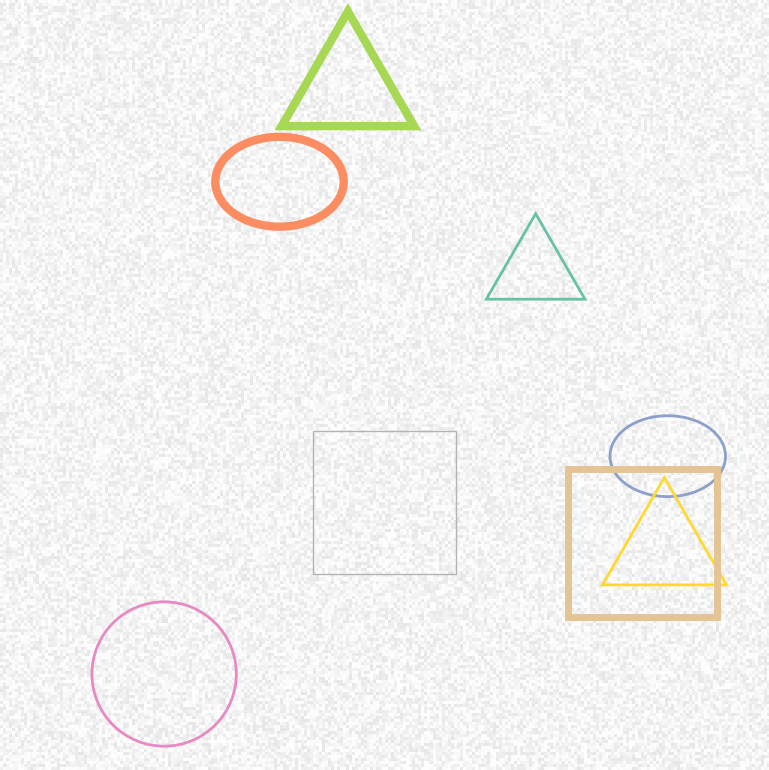[{"shape": "triangle", "thickness": 1, "radius": 0.37, "center": [0.696, 0.648]}, {"shape": "oval", "thickness": 3, "radius": 0.42, "center": [0.363, 0.764]}, {"shape": "oval", "thickness": 1, "radius": 0.38, "center": [0.867, 0.408]}, {"shape": "circle", "thickness": 1, "radius": 0.47, "center": [0.213, 0.125]}, {"shape": "triangle", "thickness": 3, "radius": 0.5, "center": [0.452, 0.886]}, {"shape": "triangle", "thickness": 1, "radius": 0.46, "center": [0.863, 0.287]}, {"shape": "square", "thickness": 2.5, "radius": 0.48, "center": [0.834, 0.295]}, {"shape": "square", "thickness": 0.5, "radius": 0.46, "center": [0.499, 0.348]}]